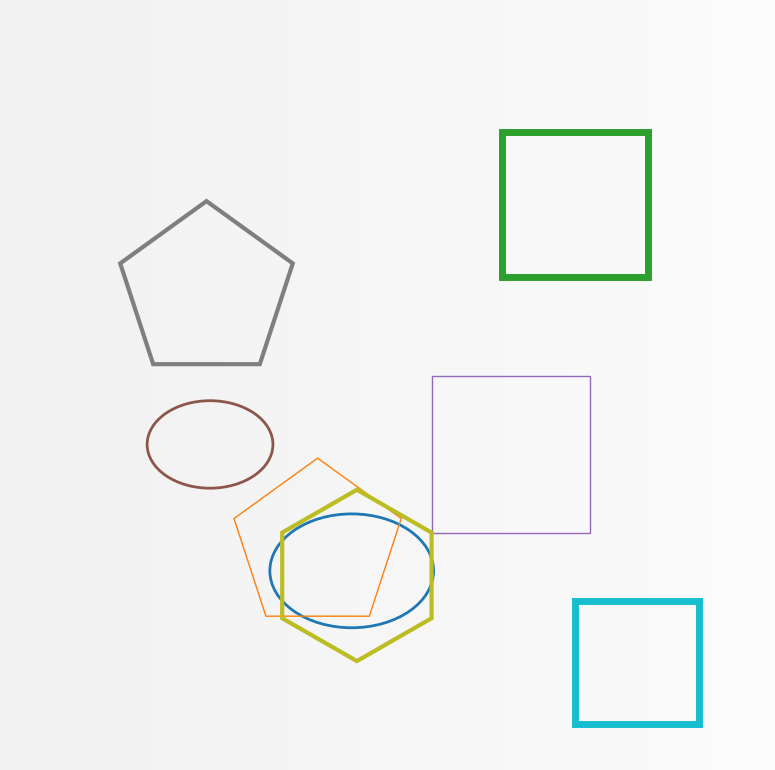[{"shape": "oval", "thickness": 1, "radius": 0.53, "center": [0.454, 0.259]}, {"shape": "pentagon", "thickness": 0.5, "radius": 0.57, "center": [0.41, 0.292]}, {"shape": "square", "thickness": 2.5, "radius": 0.47, "center": [0.742, 0.735]}, {"shape": "square", "thickness": 0.5, "radius": 0.51, "center": [0.659, 0.41]}, {"shape": "oval", "thickness": 1, "radius": 0.41, "center": [0.271, 0.423]}, {"shape": "pentagon", "thickness": 1.5, "radius": 0.59, "center": [0.266, 0.622]}, {"shape": "hexagon", "thickness": 1.5, "radius": 0.56, "center": [0.461, 0.253]}, {"shape": "square", "thickness": 2.5, "radius": 0.4, "center": [0.822, 0.14]}]